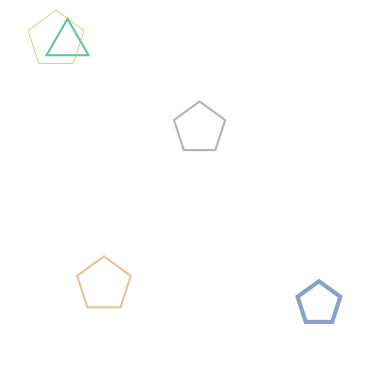[{"shape": "triangle", "thickness": 1.5, "radius": 0.31, "center": [0.175, 0.888]}, {"shape": "pentagon", "thickness": 3, "radius": 0.29, "center": [0.828, 0.211]}, {"shape": "pentagon", "thickness": 0.5, "radius": 0.38, "center": [0.146, 0.897]}, {"shape": "pentagon", "thickness": 1.5, "radius": 0.37, "center": [0.27, 0.261]}, {"shape": "pentagon", "thickness": 1.5, "radius": 0.35, "center": [0.518, 0.667]}]